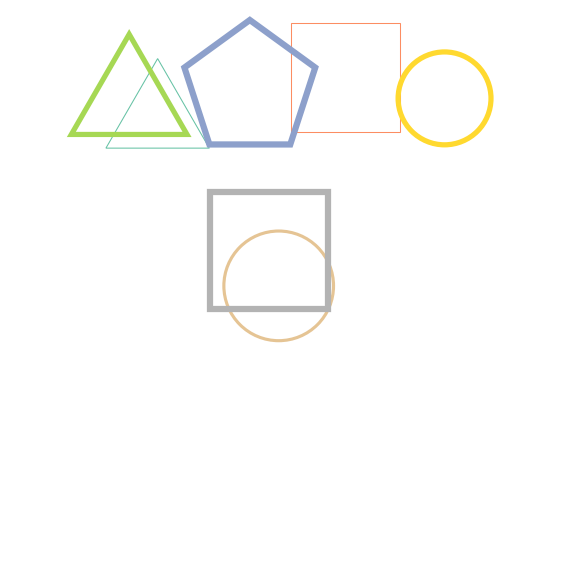[{"shape": "triangle", "thickness": 0.5, "radius": 0.52, "center": [0.273, 0.794]}, {"shape": "square", "thickness": 0.5, "radius": 0.47, "center": [0.598, 0.865]}, {"shape": "pentagon", "thickness": 3, "radius": 0.6, "center": [0.433, 0.845]}, {"shape": "triangle", "thickness": 2.5, "radius": 0.58, "center": [0.224, 0.824]}, {"shape": "circle", "thickness": 2.5, "radius": 0.4, "center": [0.77, 0.829]}, {"shape": "circle", "thickness": 1.5, "radius": 0.47, "center": [0.483, 0.504]}, {"shape": "square", "thickness": 3, "radius": 0.51, "center": [0.465, 0.566]}]